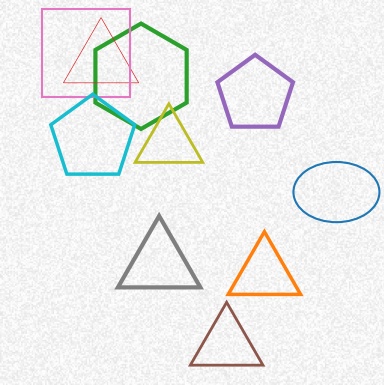[{"shape": "oval", "thickness": 1.5, "radius": 0.56, "center": [0.874, 0.501]}, {"shape": "triangle", "thickness": 2.5, "radius": 0.54, "center": [0.687, 0.29]}, {"shape": "hexagon", "thickness": 3, "radius": 0.68, "center": [0.366, 0.802]}, {"shape": "triangle", "thickness": 0.5, "radius": 0.56, "center": [0.262, 0.841]}, {"shape": "pentagon", "thickness": 3, "radius": 0.52, "center": [0.663, 0.755]}, {"shape": "triangle", "thickness": 2, "radius": 0.54, "center": [0.589, 0.106]}, {"shape": "square", "thickness": 1.5, "radius": 0.57, "center": [0.223, 0.862]}, {"shape": "triangle", "thickness": 3, "radius": 0.62, "center": [0.413, 0.315]}, {"shape": "triangle", "thickness": 2, "radius": 0.51, "center": [0.439, 0.629]}, {"shape": "pentagon", "thickness": 2.5, "radius": 0.57, "center": [0.241, 0.64]}]